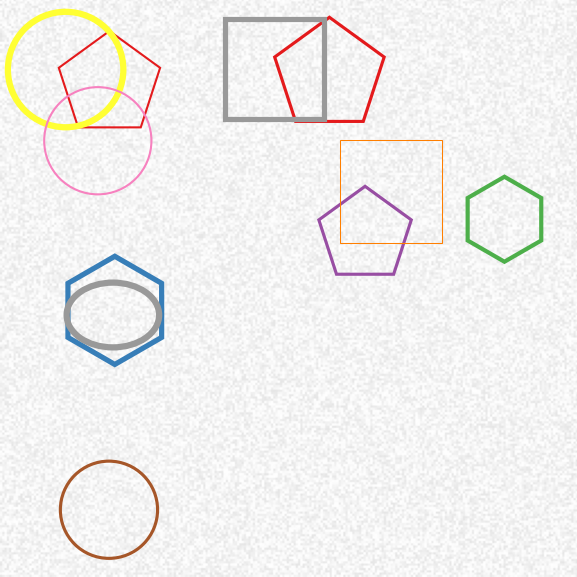[{"shape": "pentagon", "thickness": 1, "radius": 0.46, "center": [0.19, 0.853]}, {"shape": "pentagon", "thickness": 1.5, "radius": 0.5, "center": [0.57, 0.87]}, {"shape": "hexagon", "thickness": 2.5, "radius": 0.47, "center": [0.199, 0.462]}, {"shape": "hexagon", "thickness": 2, "radius": 0.37, "center": [0.874, 0.619]}, {"shape": "pentagon", "thickness": 1.5, "radius": 0.42, "center": [0.632, 0.592]}, {"shape": "square", "thickness": 0.5, "radius": 0.44, "center": [0.677, 0.668]}, {"shape": "circle", "thickness": 3, "radius": 0.5, "center": [0.114, 0.879]}, {"shape": "circle", "thickness": 1.5, "radius": 0.42, "center": [0.189, 0.116]}, {"shape": "circle", "thickness": 1, "radius": 0.46, "center": [0.169, 0.755]}, {"shape": "oval", "thickness": 3, "radius": 0.4, "center": [0.195, 0.454]}, {"shape": "square", "thickness": 2.5, "radius": 0.43, "center": [0.475, 0.88]}]